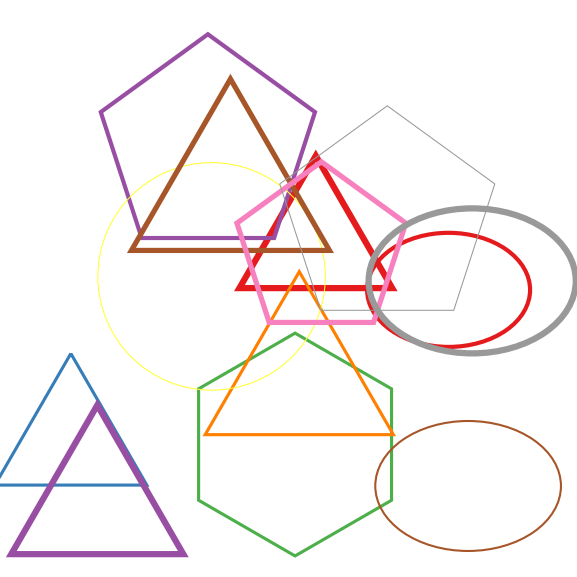[{"shape": "triangle", "thickness": 3, "radius": 0.76, "center": [0.547, 0.577]}, {"shape": "oval", "thickness": 2, "radius": 0.71, "center": [0.777, 0.497]}, {"shape": "triangle", "thickness": 1.5, "radius": 0.76, "center": [0.123, 0.235]}, {"shape": "hexagon", "thickness": 1.5, "radius": 0.96, "center": [0.511, 0.229]}, {"shape": "pentagon", "thickness": 2, "radius": 0.98, "center": [0.36, 0.745]}, {"shape": "triangle", "thickness": 3, "radius": 0.86, "center": [0.168, 0.126]}, {"shape": "triangle", "thickness": 1.5, "radius": 0.94, "center": [0.518, 0.341]}, {"shape": "circle", "thickness": 0.5, "radius": 0.98, "center": [0.366, 0.521]}, {"shape": "triangle", "thickness": 2.5, "radius": 0.99, "center": [0.399, 0.664]}, {"shape": "oval", "thickness": 1, "radius": 0.8, "center": [0.811, 0.158]}, {"shape": "pentagon", "thickness": 2.5, "radius": 0.77, "center": [0.556, 0.565]}, {"shape": "oval", "thickness": 3, "radius": 0.9, "center": [0.818, 0.513]}, {"shape": "pentagon", "thickness": 0.5, "radius": 0.98, "center": [0.671, 0.62]}]